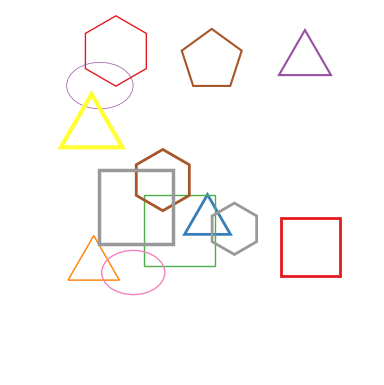[{"shape": "hexagon", "thickness": 1, "radius": 0.46, "center": [0.301, 0.868]}, {"shape": "square", "thickness": 2, "radius": 0.38, "center": [0.806, 0.358]}, {"shape": "triangle", "thickness": 2, "radius": 0.34, "center": [0.539, 0.426]}, {"shape": "square", "thickness": 1, "radius": 0.46, "center": [0.467, 0.402]}, {"shape": "oval", "thickness": 0.5, "radius": 0.43, "center": [0.259, 0.778]}, {"shape": "triangle", "thickness": 1.5, "radius": 0.39, "center": [0.792, 0.844]}, {"shape": "triangle", "thickness": 1, "radius": 0.39, "center": [0.243, 0.311]}, {"shape": "triangle", "thickness": 3, "radius": 0.46, "center": [0.238, 0.664]}, {"shape": "hexagon", "thickness": 2, "radius": 0.4, "center": [0.423, 0.532]}, {"shape": "pentagon", "thickness": 1.5, "radius": 0.41, "center": [0.55, 0.843]}, {"shape": "oval", "thickness": 1, "radius": 0.41, "center": [0.346, 0.292]}, {"shape": "square", "thickness": 2.5, "radius": 0.48, "center": [0.353, 0.462]}, {"shape": "hexagon", "thickness": 2, "radius": 0.33, "center": [0.609, 0.406]}]